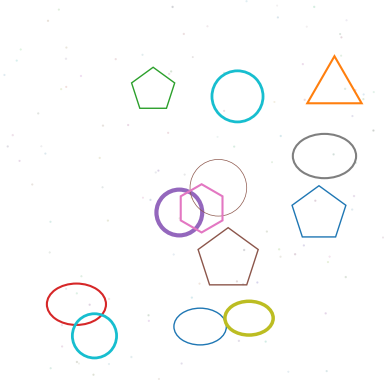[{"shape": "oval", "thickness": 1, "radius": 0.34, "center": [0.52, 0.152]}, {"shape": "pentagon", "thickness": 1, "radius": 0.37, "center": [0.828, 0.444]}, {"shape": "triangle", "thickness": 1.5, "radius": 0.41, "center": [0.869, 0.773]}, {"shape": "pentagon", "thickness": 1, "radius": 0.29, "center": [0.398, 0.766]}, {"shape": "oval", "thickness": 1.5, "radius": 0.38, "center": [0.199, 0.21]}, {"shape": "circle", "thickness": 3, "radius": 0.3, "center": [0.466, 0.448]}, {"shape": "pentagon", "thickness": 1, "radius": 0.41, "center": [0.593, 0.327]}, {"shape": "circle", "thickness": 0.5, "radius": 0.37, "center": [0.567, 0.512]}, {"shape": "hexagon", "thickness": 1.5, "radius": 0.31, "center": [0.524, 0.459]}, {"shape": "oval", "thickness": 1.5, "radius": 0.41, "center": [0.843, 0.595]}, {"shape": "oval", "thickness": 2.5, "radius": 0.31, "center": [0.647, 0.174]}, {"shape": "circle", "thickness": 2, "radius": 0.29, "center": [0.245, 0.128]}, {"shape": "circle", "thickness": 2, "radius": 0.33, "center": [0.617, 0.75]}]